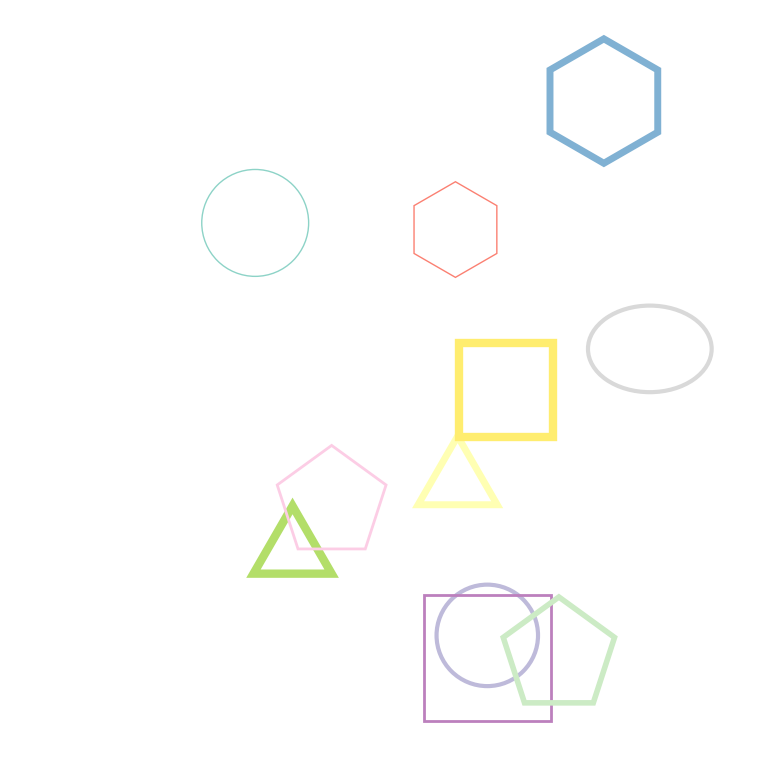[{"shape": "circle", "thickness": 0.5, "radius": 0.35, "center": [0.331, 0.711]}, {"shape": "triangle", "thickness": 2.5, "radius": 0.3, "center": [0.594, 0.374]}, {"shape": "circle", "thickness": 1.5, "radius": 0.33, "center": [0.633, 0.175]}, {"shape": "hexagon", "thickness": 0.5, "radius": 0.31, "center": [0.591, 0.702]}, {"shape": "hexagon", "thickness": 2.5, "radius": 0.4, "center": [0.784, 0.869]}, {"shape": "triangle", "thickness": 3, "radius": 0.29, "center": [0.38, 0.284]}, {"shape": "pentagon", "thickness": 1, "radius": 0.37, "center": [0.431, 0.347]}, {"shape": "oval", "thickness": 1.5, "radius": 0.4, "center": [0.844, 0.547]}, {"shape": "square", "thickness": 1, "radius": 0.41, "center": [0.633, 0.146]}, {"shape": "pentagon", "thickness": 2, "radius": 0.38, "center": [0.726, 0.149]}, {"shape": "square", "thickness": 3, "radius": 0.31, "center": [0.657, 0.493]}]